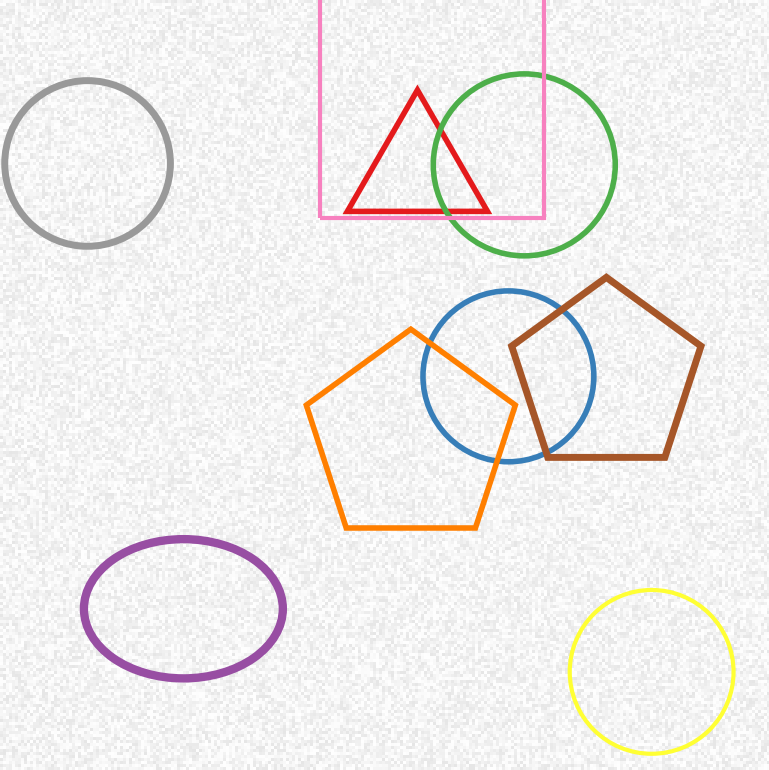[{"shape": "triangle", "thickness": 2, "radius": 0.53, "center": [0.542, 0.778]}, {"shape": "circle", "thickness": 2, "radius": 0.55, "center": [0.66, 0.511]}, {"shape": "circle", "thickness": 2, "radius": 0.59, "center": [0.681, 0.786]}, {"shape": "oval", "thickness": 3, "radius": 0.65, "center": [0.238, 0.209]}, {"shape": "pentagon", "thickness": 2, "radius": 0.71, "center": [0.534, 0.43]}, {"shape": "circle", "thickness": 1.5, "radius": 0.53, "center": [0.846, 0.127]}, {"shape": "pentagon", "thickness": 2.5, "radius": 0.65, "center": [0.787, 0.511]}, {"shape": "square", "thickness": 1.5, "radius": 0.73, "center": [0.561, 0.862]}, {"shape": "circle", "thickness": 2.5, "radius": 0.54, "center": [0.114, 0.788]}]